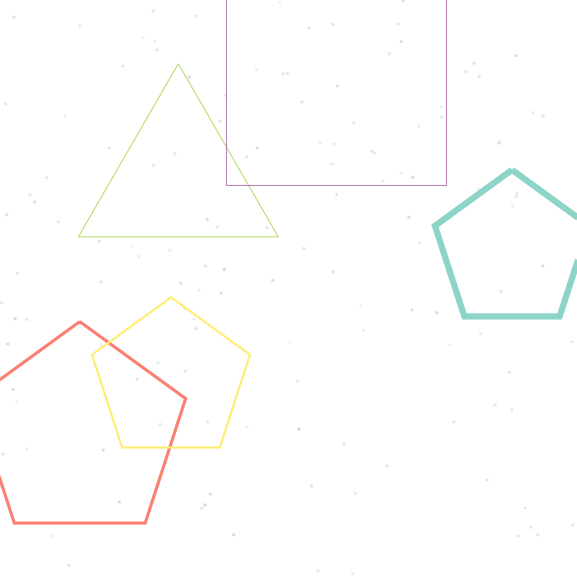[{"shape": "pentagon", "thickness": 3, "radius": 0.7, "center": [0.887, 0.565]}, {"shape": "pentagon", "thickness": 1.5, "radius": 0.96, "center": [0.138, 0.249]}, {"shape": "triangle", "thickness": 0.5, "radius": 1.0, "center": [0.309, 0.689]}, {"shape": "square", "thickness": 0.5, "radius": 0.95, "center": [0.582, 0.869]}, {"shape": "pentagon", "thickness": 1, "radius": 0.72, "center": [0.296, 0.34]}]